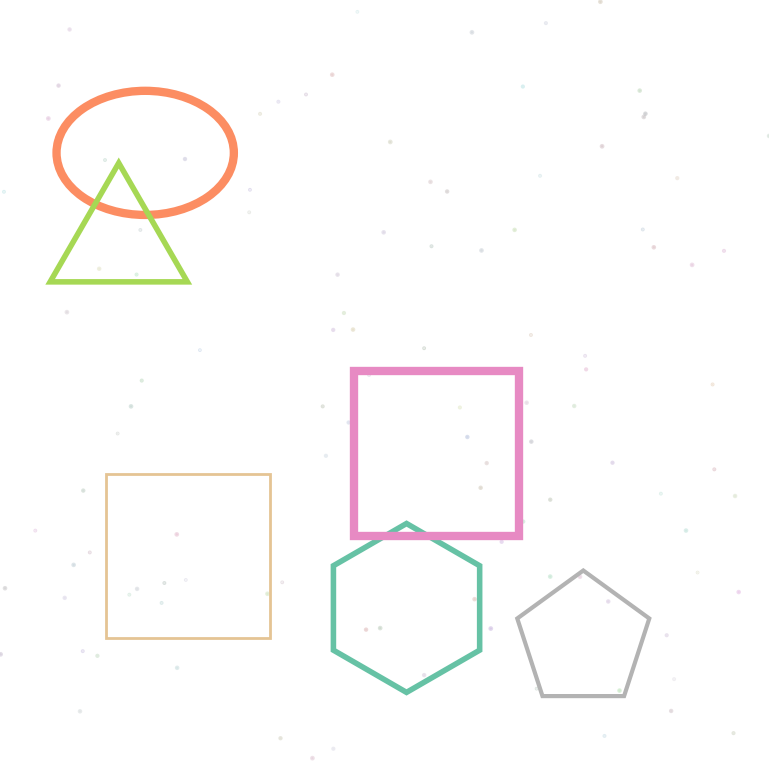[{"shape": "hexagon", "thickness": 2, "radius": 0.55, "center": [0.528, 0.21]}, {"shape": "oval", "thickness": 3, "radius": 0.58, "center": [0.189, 0.801]}, {"shape": "square", "thickness": 3, "radius": 0.54, "center": [0.567, 0.411]}, {"shape": "triangle", "thickness": 2, "radius": 0.51, "center": [0.154, 0.685]}, {"shape": "square", "thickness": 1, "radius": 0.53, "center": [0.244, 0.278]}, {"shape": "pentagon", "thickness": 1.5, "radius": 0.45, "center": [0.758, 0.169]}]